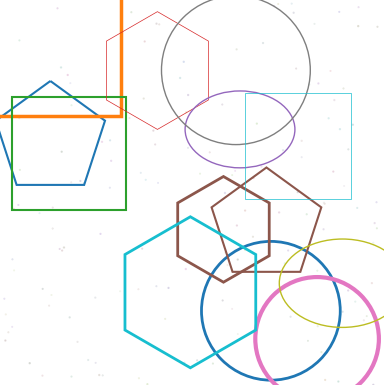[{"shape": "pentagon", "thickness": 1.5, "radius": 0.75, "center": [0.131, 0.64]}, {"shape": "circle", "thickness": 2, "radius": 0.9, "center": [0.704, 0.193]}, {"shape": "square", "thickness": 2.5, "radius": 0.83, "center": [0.15, 0.864]}, {"shape": "square", "thickness": 1.5, "radius": 0.74, "center": [0.179, 0.602]}, {"shape": "hexagon", "thickness": 0.5, "radius": 0.76, "center": [0.409, 0.817]}, {"shape": "oval", "thickness": 1, "radius": 0.71, "center": [0.623, 0.664]}, {"shape": "pentagon", "thickness": 1.5, "radius": 0.75, "center": [0.692, 0.415]}, {"shape": "hexagon", "thickness": 2, "radius": 0.69, "center": [0.58, 0.404]}, {"shape": "circle", "thickness": 3, "radius": 0.8, "center": [0.824, 0.12]}, {"shape": "circle", "thickness": 1, "radius": 0.97, "center": [0.613, 0.818]}, {"shape": "oval", "thickness": 1, "radius": 0.82, "center": [0.889, 0.264]}, {"shape": "hexagon", "thickness": 2, "radius": 0.98, "center": [0.494, 0.241]}, {"shape": "square", "thickness": 0.5, "radius": 0.69, "center": [0.774, 0.62]}]